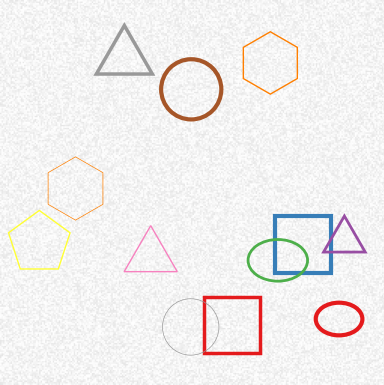[{"shape": "oval", "thickness": 3, "radius": 0.3, "center": [0.881, 0.171]}, {"shape": "square", "thickness": 2.5, "radius": 0.36, "center": [0.603, 0.155]}, {"shape": "square", "thickness": 3, "radius": 0.37, "center": [0.787, 0.365]}, {"shape": "oval", "thickness": 2, "radius": 0.39, "center": [0.722, 0.324]}, {"shape": "triangle", "thickness": 2, "radius": 0.31, "center": [0.895, 0.376]}, {"shape": "hexagon", "thickness": 1, "radius": 0.4, "center": [0.702, 0.837]}, {"shape": "hexagon", "thickness": 0.5, "radius": 0.41, "center": [0.196, 0.51]}, {"shape": "pentagon", "thickness": 1, "radius": 0.42, "center": [0.102, 0.369]}, {"shape": "circle", "thickness": 3, "radius": 0.39, "center": [0.497, 0.768]}, {"shape": "triangle", "thickness": 1, "radius": 0.4, "center": [0.391, 0.334]}, {"shape": "triangle", "thickness": 2.5, "radius": 0.42, "center": [0.323, 0.85]}, {"shape": "circle", "thickness": 0.5, "radius": 0.37, "center": [0.495, 0.151]}]